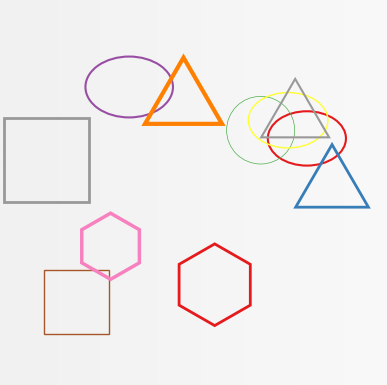[{"shape": "hexagon", "thickness": 2, "radius": 0.53, "center": [0.554, 0.26]}, {"shape": "oval", "thickness": 1.5, "radius": 0.5, "center": [0.792, 0.64]}, {"shape": "triangle", "thickness": 2, "radius": 0.54, "center": [0.857, 0.516]}, {"shape": "circle", "thickness": 0.5, "radius": 0.44, "center": [0.673, 0.662]}, {"shape": "oval", "thickness": 1.5, "radius": 0.56, "center": [0.333, 0.774]}, {"shape": "triangle", "thickness": 3, "radius": 0.57, "center": [0.474, 0.736]}, {"shape": "oval", "thickness": 1, "radius": 0.51, "center": [0.743, 0.688]}, {"shape": "square", "thickness": 1, "radius": 0.41, "center": [0.197, 0.216]}, {"shape": "hexagon", "thickness": 2.5, "radius": 0.43, "center": [0.285, 0.36]}, {"shape": "square", "thickness": 2, "radius": 0.55, "center": [0.12, 0.583]}, {"shape": "triangle", "thickness": 1.5, "radius": 0.51, "center": [0.762, 0.694]}]